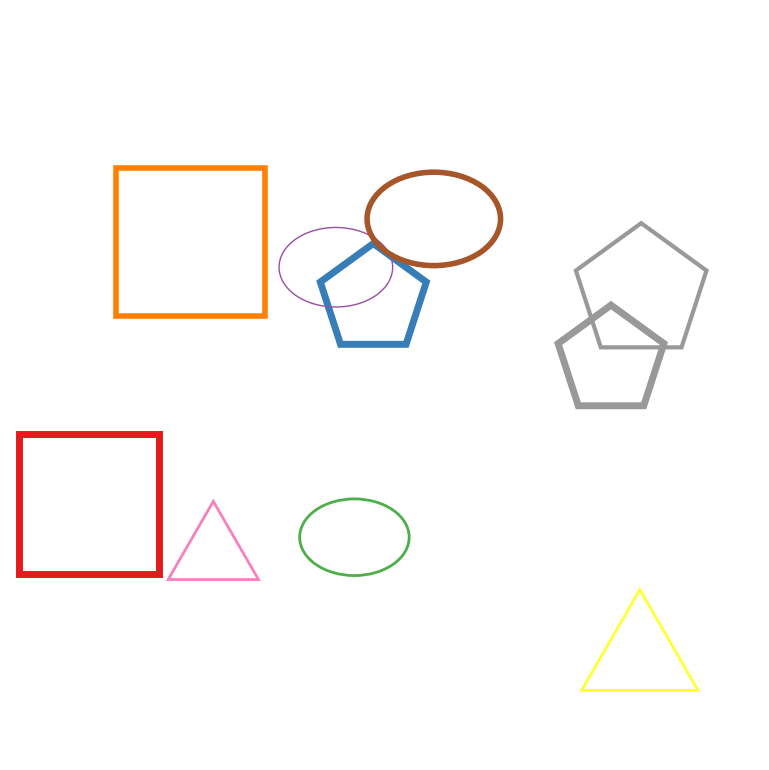[{"shape": "square", "thickness": 2.5, "radius": 0.46, "center": [0.116, 0.345]}, {"shape": "pentagon", "thickness": 2.5, "radius": 0.36, "center": [0.485, 0.611]}, {"shape": "oval", "thickness": 1, "radius": 0.36, "center": [0.46, 0.302]}, {"shape": "oval", "thickness": 0.5, "radius": 0.37, "center": [0.436, 0.653]}, {"shape": "square", "thickness": 2, "radius": 0.48, "center": [0.248, 0.686]}, {"shape": "triangle", "thickness": 1, "radius": 0.44, "center": [0.831, 0.147]}, {"shape": "oval", "thickness": 2, "radius": 0.43, "center": [0.563, 0.716]}, {"shape": "triangle", "thickness": 1, "radius": 0.34, "center": [0.277, 0.281]}, {"shape": "pentagon", "thickness": 2.5, "radius": 0.36, "center": [0.794, 0.532]}, {"shape": "pentagon", "thickness": 1.5, "radius": 0.45, "center": [0.833, 0.621]}]